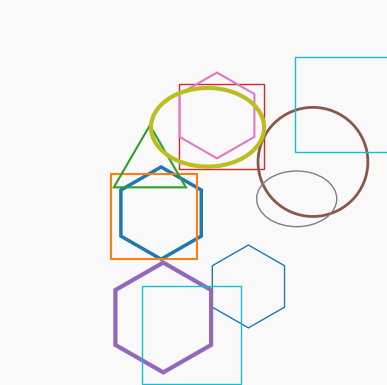[{"shape": "hexagon", "thickness": 2.5, "radius": 0.6, "center": [0.416, 0.447]}, {"shape": "hexagon", "thickness": 1, "radius": 0.54, "center": [0.641, 0.256]}, {"shape": "square", "thickness": 1.5, "radius": 0.56, "center": [0.397, 0.438]}, {"shape": "triangle", "thickness": 1.5, "radius": 0.54, "center": [0.387, 0.567]}, {"shape": "square", "thickness": 1, "radius": 0.55, "center": [0.572, 0.672]}, {"shape": "hexagon", "thickness": 3, "radius": 0.71, "center": [0.421, 0.175]}, {"shape": "circle", "thickness": 2, "radius": 0.71, "center": [0.808, 0.579]}, {"shape": "hexagon", "thickness": 1.5, "radius": 0.56, "center": [0.56, 0.7]}, {"shape": "oval", "thickness": 1, "radius": 0.52, "center": [0.766, 0.484]}, {"shape": "oval", "thickness": 3, "radius": 0.73, "center": [0.536, 0.669]}, {"shape": "square", "thickness": 1, "radius": 0.64, "center": [0.494, 0.13]}, {"shape": "square", "thickness": 1, "radius": 0.62, "center": [0.883, 0.729]}]